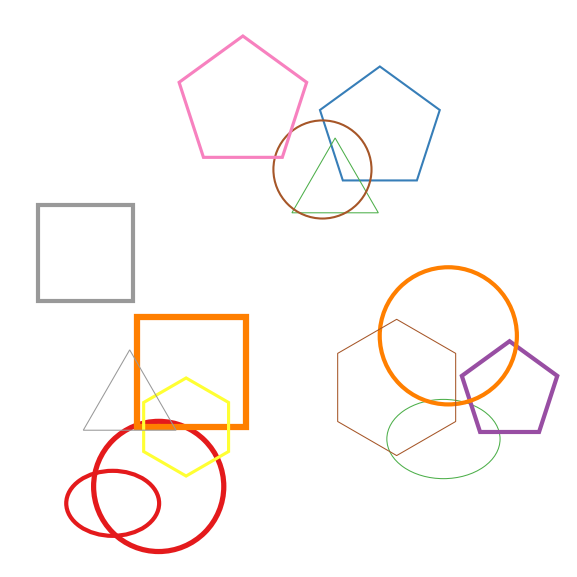[{"shape": "circle", "thickness": 2.5, "radius": 0.56, "center": [0.275, 0.157]}, {"shape": "oval", "thickness": 2, "radius": 0.4, "center": [0.195, 0.128]}, {"shape": "pentagon", "thickness": 1, "radius": 0.55, "center": [0.658, 0.775]}, {"shape": "oval", "thickness": 0.5, "radius": 0.49, "center": [0.768, 0.239]}, {"shape": "triangle", "thickness": 0.5, "radius": 0.43, "center": [0.58, 0.674]}, {"shape": "pentagon", "thickness": 2, "radius": 0.43, "center": [0.882, 0.321]}, {"shape": "square", "thickness": 3, "radius": 0.48, "center": [0.332, 0.355]}, {"shape": "circle", "thickness": 2, "radius": 0.59, "center": [0.776, 0.418]}, {"shape": "hexagon", "thickness": 1.5, "radius": 0.42, "center": [0.322, 0.26]}, {"shape": "circle", "thickness": 1, "radius": 0.42, "center": [0.558, 0.706]}, {"shape": "hexagon", "thickness": 0.5, "radius": 0.59, "center": [0.687, 0.328]}, {"shape": "pentagon", "thickness": 1.5, "radius": 0.58, "center": [0.421, 0.821]}, {"shape": "triangle", "thickness": 0.5, "radius": 0.46, "center": [0.225, 0.301]}, {"shape": "square", "thickness": 2, "radius": 0.41, "center": [0.148, 0.561]}]